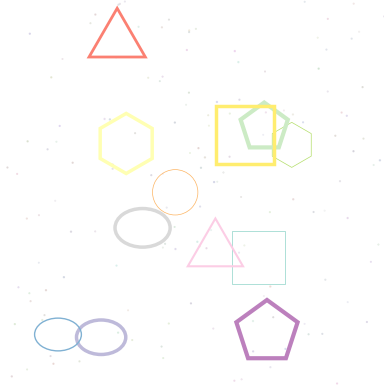[{"shape": "square", "thickness": 0.5, "radius": 0.34, "center": [0.672, 0.331]}, {"shape": "hexagon", "thickness": 2.5, "radius": 0.39, "center": [0.328, 0.627]}, {"shape": "oval", "thickness": 2.5, "radius": 0.32, "center": [0.263, 0.124]}, {"shape": "triangle", "thickness": 2, "radius": 0.42, "center": [0.304, 0.894]}, {"shape": "oval", "thickness": 1, "radius": 0.3, "center": [0.151, 0.131]}, {"shape": "circle", "thickness": 0.5, "radius": 0.29, "center": [0.455, 0.501]}, {"shape": "hexagon", "thickness": 0.5, "radius": 0.29, "center": [0.758, 0.624]}, {"shape": "triangle", "thickness": 1.5, "radius": 0.41, "center": [0.559, 0.35]}, {"shape": "oval", "thickness": 2.5, "radius": 0.36, "center": [0.37, 0.408]}, {"shape": "pentagon", "thickness": 3, "radius": 0.42, "center": [0.693, 0.137]}, {"shape": "pentagon", "thickness": 3, "radius": 0.32, "center": [0.686, 0.669]}, {"shape": "square", "thickness": 2.5, "radius": 0.38, "center": [0.636, 0.649]}]